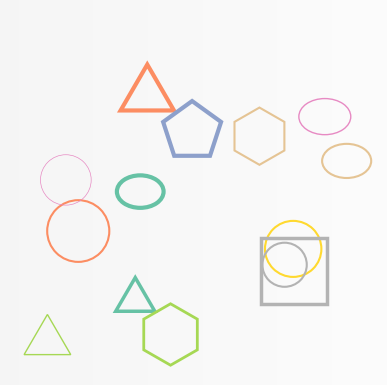[{"shape": "oval", "thickness": 3, "radius": 0.3, "center": [0.362, 0.502]}, {"shape": "triangle", "thickness": 2.5, "radius": 0.29, "center": [0.349, 0.221]}, {"shape": "circle", "thickness": 1.5, "radius": 0.4, "center": [0.202, 0.4]}, {"shape": "triangle", "thickness": 3, "radius": 0.4, "center": [0.38, 0.753]}, {"shape": "pentagon", "thickness": 3, "radius": 0.39, "center": [0.496, 0.659]}, {"shape": "circle", "thickness": 0.5, "radius": 0.33, "center": [0.17, 0.533]}, {"shape": "oval", "thickness": 1, "radius": 0.33, "center": [0.838, 0.697]}, {"shape": "triangle", "thickness": 1, "radius": 0.35, "center": [0.122, 0.114]}, {"shape": "hexagon", "thickness": 2, "radius": 0.4, "center": [0.44, 0.131]}, {"shape": "circle", "thickness": 1.5, "radius": 0.36, "center": [0.757, 0.354]}, {"shape": "hexagon", "thickness": 1.5, "radius": 0.37, "center": [0.67, 0.646]}, {"shape": "oval", "thickness": 1.5, "radius": 0.32, "center": [0.895, 0.582]}, {"shape": "square", "thickness": 2.5, "radius": 0.43, "center": [0.758, 0.296]}, {"shape": "circle", "thickness": 1.5, "radius": 0.29, "center": [0.734, 0.312]}]